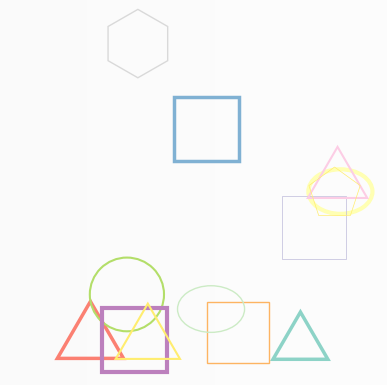[{"shape": "triangle", "thickness": 2.5, "radius": 0.41, "center": [0.775, 0.108]}, {"shape": "oval", "thickness": 3, "radius": 0.41, "center": [0.878, 0.502]}, {"shape": "square", "thickness": 0.5, "radius": 0.41, "center": [0.811, 0.41]}, {"shape": "triangle", "thickness": 2.5, "radius": 0.49, "center": [0.233, 0.118]}, {"shape": "square", "thickness": 2.5, "radius": 0.42, "center": [0.532, 0.666]}, {"shape": "square", "thickness": 1, "radius": 0.4, "center": [0.614, 0.136]}, {"shape": "circle", "thickness": 1.5, "radius": 0.48, "center": [0.328, 0.235]}, {"shape": "triangle", "thickness": 1.5, "radius": 0.44, "center": [0.871, 0.53]}, {"shape": "hexagon", "thickness": 1, "radius": 0.44, "center": [0.356, 0.887]}, {"shape": "square", "thickness": 3, "radius": 0.42, "center": [0.347, 0.118]}, {"shape": "oval", "thickness": 1, "radius": 0.43, "center": [0.545, 0.197]}, {"shape": "pentagon", "thickness": 0.5, "radius": 0.35, "center": [0.863, 0.496]}, {"shape": "triangle", "thickness": 1.5, "radius": 0.48, "center": [0.381, 0.116]}]